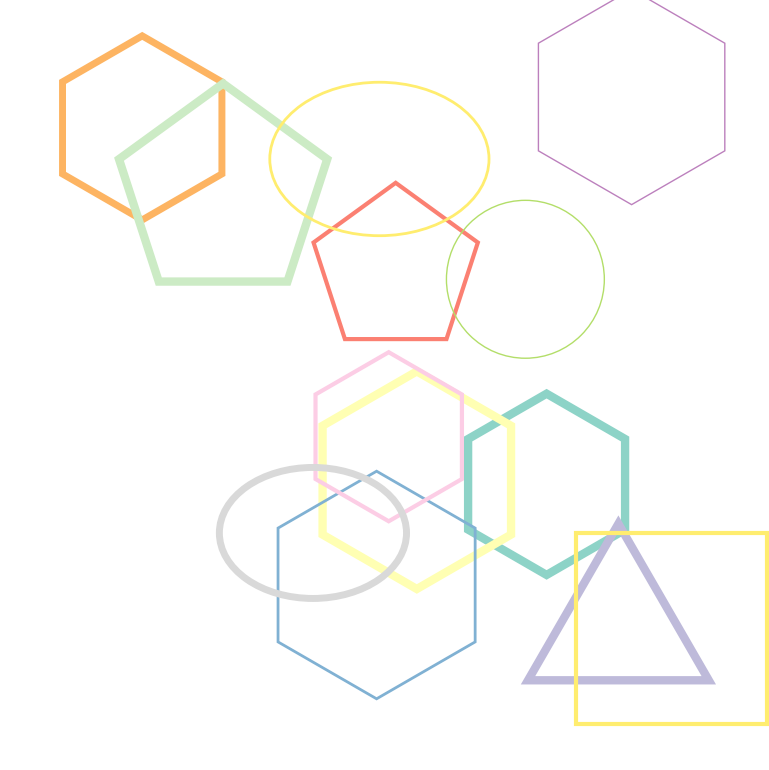[{"shape": "hexagon", "thickness": 3, "radius": 0.59, "center": [0.71, 0.371]}, {"shape": "hexagon", "thickness": 3, "radius": 0.71, "center": [0.541, 0.376]}, {"shape": "triangle", "thickness": 3, "radius": 0.68, "center": [0.803, 0.184]}, {"shape": "pentagon", "thickness": 1.5, "radius": 0.56, "center": [0.514, 0.65]}, {"shape": "hexagon", "thickness": 1, "radius": 0.74, "center": [0.489, 0.24]}, {"shape": "hexagon", "thickness": 2.5, "radius": 0.6, "center": [0.185, 0.834]}, {"shape": "circle", "thickness": 0.5, "radius": 0.51, "center": [0.682, 0.637]}, {"shape": "hexagon", "thickness": 1.5, "radius": 0.55, "center": [0.505, 0.433]}, {"shape": "oval", "thickness": 2.5, "radius": 0.61, "center": [0.406, 0.308]}, {"shape": "hexagon", "thickness": 0.5, "radius": 0.7, "center": [0.82, 0.874]}, {"shape": "pentagon", "thickness": 3, "radius": 0.71, "center": [0.29, 0.749]}, {"shape": "square", "thickness": 1.5, "radius": 0.62, "center": [0.872, 0.184]}, {"shape": "oval", "thickness": 1, "radius": 0.71, "center": [0.493, 0.794]}]